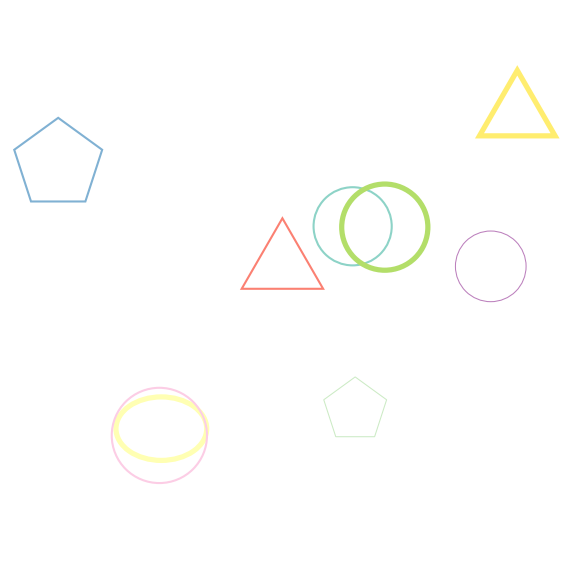[{"shape": "circle", "thickness": 1, "radius": 0.34, "center": [0.611, 0.607]}, {"shape": "oval", "thickness": 2.5, "radius": 0.39, "center": [0.279, 0.257]}, {"shape": "triangle", "thickness": 1, "radius": 0.41, "center": [0.489, 0.54]}, {"shape": "pentagon", "thickness": 1, "radius": 0.4, "center": [0.101, 0.715]}, {"shape": "circle", "thickness": 2.5, "radius": 0.37, "center": [0.666, 0.606]}, {"shape": "circle", "thickness": 1, "radius": 0.41, "center": [0.276, 0.245]}, {"shape": "circle", "thickness": 0.5, "radius": 0.31, "center": [0.85, 0.538]}, {"shape": "pentagon", "thickness": 0.5, "radius": 0.29, "center": [0.615, 0.289]}, {"shape": "triangle", "thickness": 2.5, "radius": 0.38, "center": [0.896, 0.802]}]